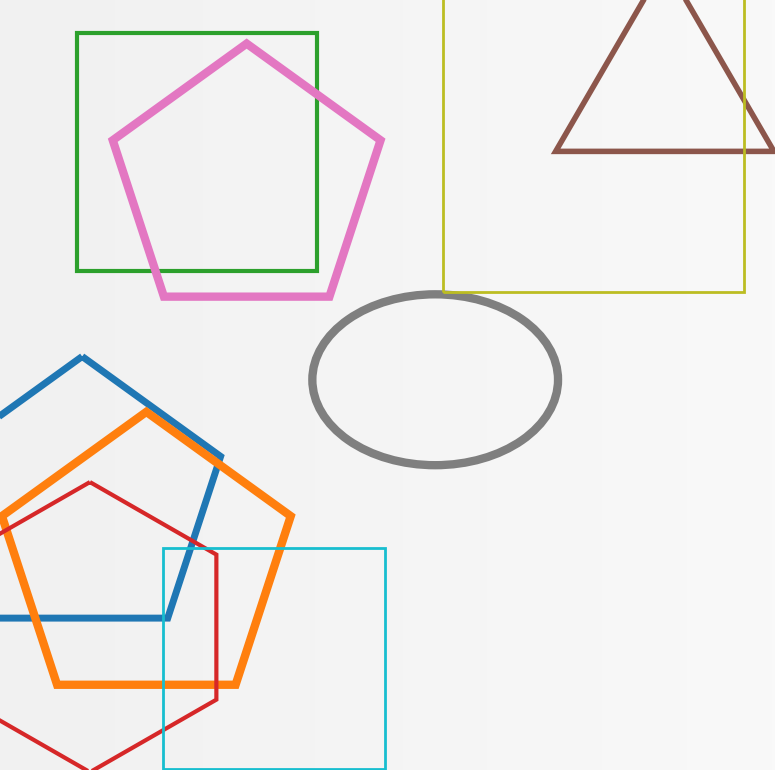[{"shape": "pentagon", "thickness": 2.5, "radius": 0.94, "center": [0.106, 0.349]}, {"shape": "pentagon", "thickness": 3, "radius": 0.98, "center": [0.189, 0.269]}, {"shape": "square", "thickness": 1.5, "radius": 0.77, "center": [0.254, 0.802]}, {"shape": "hexagon", "thickness": 1.5, "radius": 0.94, "center": [0.116, 0.186]}, {"shape": "triangle", "thickness": 2, "radius": 0.81, "center": [0.858, 0.885]}, {"shape": "pentagon", "thickness": 3, "radius": 0.91, "center": [0.318, 0.762]}, {"shape": "oval", "thickness": 3, "radius": 0.79, "center": [0.562, 0.507]}, {"shape": "square", "thickness": 1, "radius": 0.97, "center": [0.766, 0.815]}, {"shape": "square", "thickness": 1, "radius": 0.72, "center": [0.353, 0.144]}]